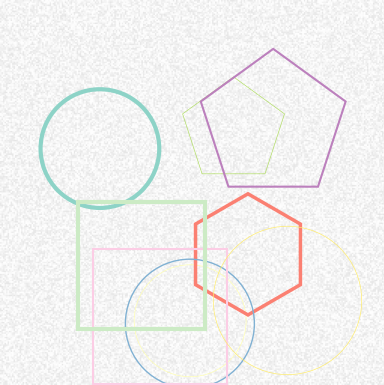[{"shape": "circle", "thickness": 3, "radius": 0.77, "center": [0.259, 0.614]}, {"shape": "circle", "thickness": 0.5, "radius": 0.73, "center": [0.494, 0.167]}, {"shape": "hexagon", "thickness": 2.5, "radius": 0.79, "center": [0.644, 0.339]}, {"shape": "circle", "thickness": 1, "radius": 0.84, "center": [0.493, 0.159]}, {"shape": "pentagon", "thickness": 0.5, "radius": 0.7, "center": [0.607, 0.661]}, {"shape": "square", "thickness": 1.5, "radius": 0.87, "center": [0.416, 0.178]}, {"shape": "pentagon", "thickness": 1.5, "radius": 0.99, "center": [0.71, 0.675]}, {"shape": "square", "thickness": 3, "radius": 0.82, "center": [0.367, 0.309]}, {"shape": "circle", "thickness": 0.5, "radius": 0.96, "center": [0.747, 0.22]}]